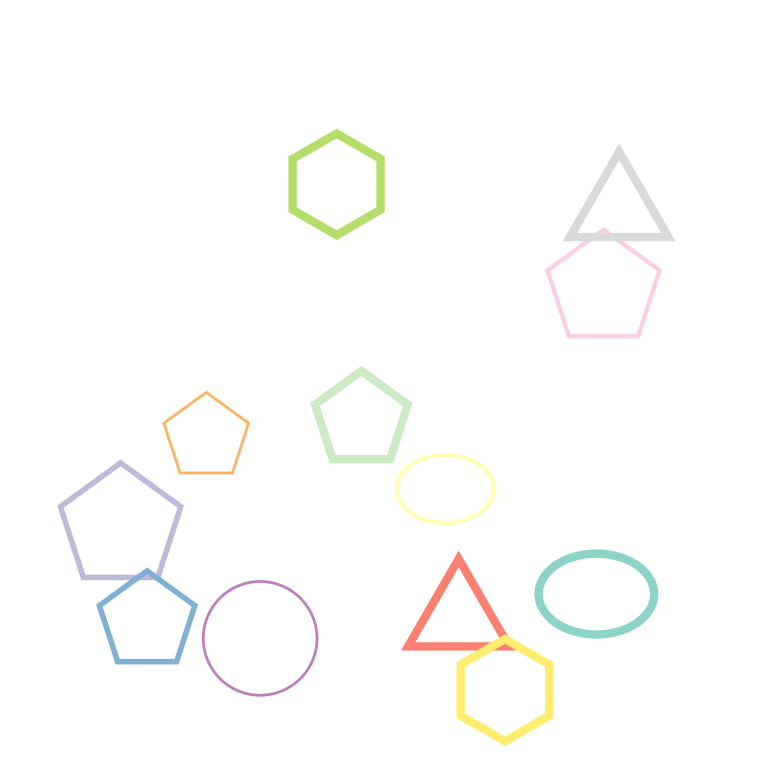[{"shape": "oval", "thickness": 3, "radius": 0.38, "center": [0.775, 0.229]}, {"shape": "oval", "thickness": 1.5, "radius": 0.32, "center": [0.578, 0.365]}, {"shape": "pentagon", "thickness": 2, "radius": 0.41, "center": [0.157, 0.317]}, {"shape": "triangle", "thickness": 3, "radius": 0.38, "center": [0.596, 0.198]}, {"shape": "pentagon", "thickness": 2, "radius": 0.33, "center": [0.191, 0.193]}, {"shape": "pentagon", "thickness": 1, "radius": 0.29, "center": [0.268, 0.433]}, {"shape": "hexagon", "thickness": 3, "radius": 0.33, "center": [0.437, 0.761]}, {"shape": "pentagon", "thickness": 1.5, "radius": 0.38, "center": [0.784, 0.625]}, {"shape": "triangle", "thickness": 3, "radius": 0.37, "center": [0.804, 0.729]}, {"shape": "circle", "thickness": 1, "radius": 0.37, "center": [0.338, 0.171]}, {"shape": "pentagon", "thickness": 3, "radius": 0.32, "center": [0.469, 0.455]}, {"shape": "hexagon", "thickness": 3, "radius": 0.33, "center": [0.656, 0.104]}]